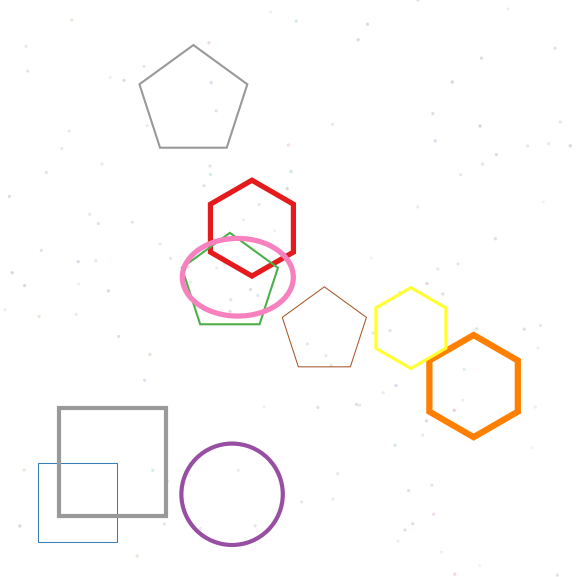[{"shape": "hexagon", "thickness": 2.5, "radius": 0.41, "center": [0.436, 0.604]}, {"shape": "square", "thickness": 0.5, "radius": 0.34, "center": [0.134, 0.129]}, {"shape": "pentagon", "thickness": 1, "radius": 0.44, "center": [0.398, 0.508]}, {"shape": "circle", "thickness": 2, "radius": 0.44, "center": [0.402, 0.143]}, {"shape": "hexagon", "thickness": 3, "radius": 0.44, "center": [0.82, 0.331]}, {"shape": "hexagon", "thickness": 1.5, "radius": 0.35, "center": [0.711, 0.431]}, {"shape": "pentagon", "thickness": 0.5, "radius": 0.38, "center": [0.562, 0.426]}, {"shape": "oval", "thickness": 2.5, "radius": 0.48, "center": [0.412, 0.519]}, {"shape": "pentagon", "thickness": 1, "radius": 0.49, "center": [0.335, 0.823]}, {"shape": "square", "thickness": 2, "radius": 0.47, "center": [0.195, 0.199]}]